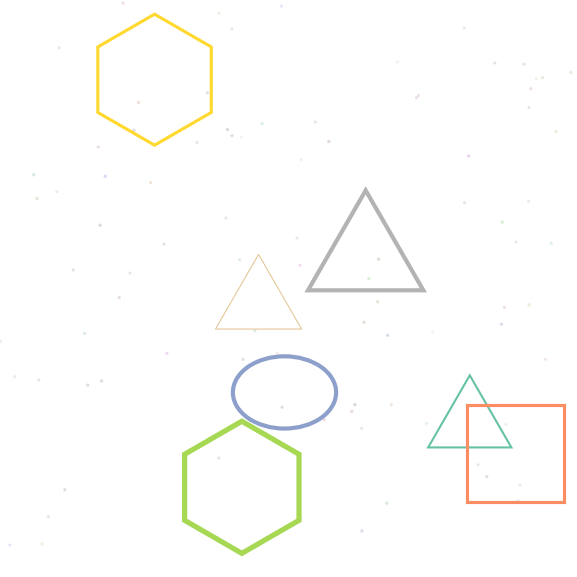[{"shape": "triangle", "thickness": 1, "radius": 0.42, "center": [0.813, 0.266]}, {"shape": "square", "thickness": 1.5, "radius": 0.42, "center": [0.893, 0.214]}, {"shape": "oval", "thickness": 2, "radius": 0.45, "center": [0.493, 0.32]}, {"shape": "hexagon", "thickness": 2.5, "radius": 0.57, "center": [0.419, 0.155]}, {"shape": "hexagon", "thickness": 1.5, "radius": 0.57, "center": [0.268, 0.861]}, {"shape": "triangle", "thickness": 0.5, "radius": 0.43, "center": [0.448, 0.472]}, {"shape": "triangle", "thickness": 2, "radius": 0.58, "center": [0.633, 0.554]}]